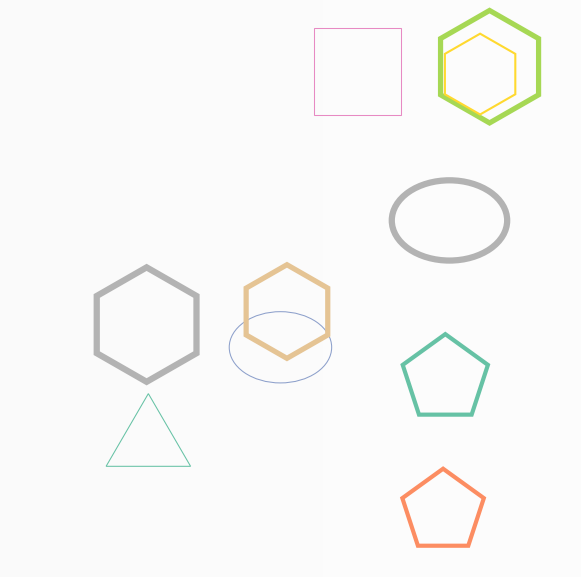[{"shape": "pentagon", "thickness": 2, "radius": 0.39, "center": [0.766, 0.343]}, {"shape": "triangle", "thickness": 0.5, "radius": 0.42, "center": [0.255, 0.234]}, {"shape": "pentagon", "thickness": 2, "radius": 0.37, "center": [0.762, 0.114]}, {"shape": "oval", "thickness": 0.5, "radius": 0.44, "center": [0.482, 0.398]}, {"shape": "square", "thickness": 0.5, "radius": 0.38, "center": [0.615, 0.876]}, {"shape": "hexagon", "thickness": 2.5, "radius": 0.49, "center": [0.842, 0.884]}, {"shape": "hexagon", "thickness": 1, "radius": 0.35, "center": [0.826, 0.871]}, {"shape": "hexagon", "thickness": 2.5, "radius": 0.41, "center": [0.494, 0.46]}, {"shape": "hexagon", "thickness": 3, "radius": 0.5, "center": [0.252, 0.437]}, {"shape": "oval", "thickness": 3, "radius": 0.5, "center": [0.773, 0.617]}]